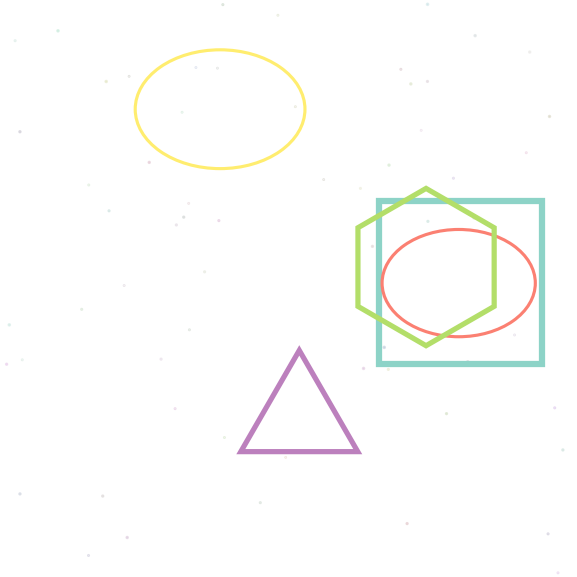[{"shape": "square", "thickness": 3, "radius": 0.7, "center": [0.797, 0.51]}, {"shape": "oval", "thickness": 1.5, "radius": 0.66, "center": [0.794, 0.509]}, {"shape": "hexagon", "thickness": 2.5, "radius": 0.68, "center": [0.738, 0.537]}, {"shape": "triangle", "thickness": 2.5, "radius": 0.58, "center": [0.518, 0.276]}, {"shape": "oval", "thickness": 1.5, "radius": 0.73, "center": [0.381, 0.81]}]